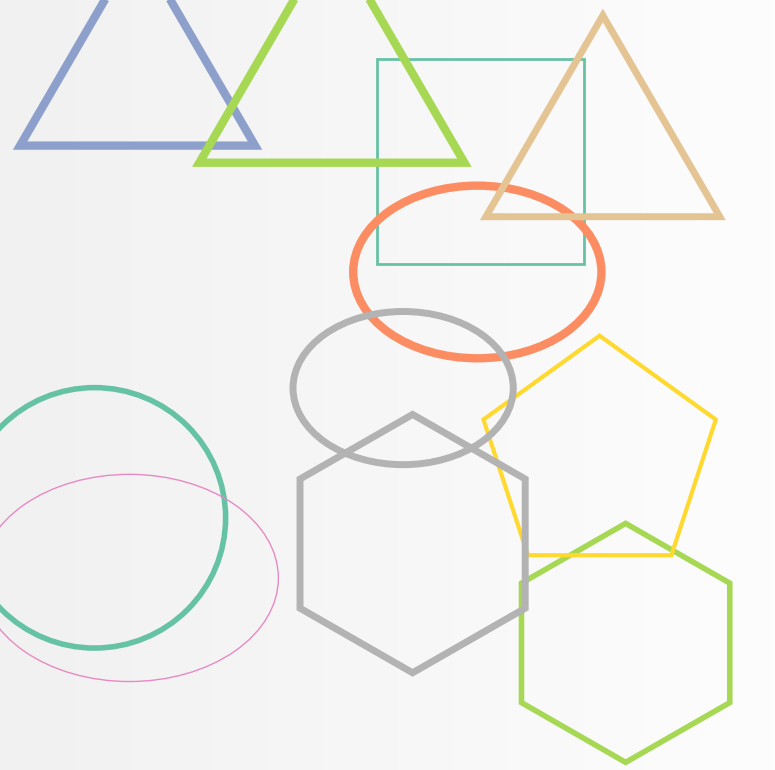[{"shape": "circle", "thickness": 2, "radius": 0.85, "center": [0.122, 0.327]}, {"shape": "square", "thickness": 1, "radius": 0.67, "center": [0.62, 0.79]}, {"shape": "oval", "thickness": 3, "radius": 0.8, "center": [0.616, 0.647]}, {"shape": "triangle", "thickness": 3, "radius": 0.88, "center": [0.177, 0.898]}, {"shape": "oval", "thickness": 0.5, "radius": 0.96, "center": [0.167, 0.249]}, {"shape": "triangle", "thickness": 3, "radius": 0.99, "center": [0.428, 0.887]}, {"shape": "hexagon", "thickness": 2, "radius": 0.78, "center": [0.807, 0.165]}, {"shape": "pentagon", "thickness": 1.5, "radius": 0.79, "center": [0.774, 0.406]}, {"shape": "triangle", "thickness": 2.5, "radius": 0.87, "center": [0.778, 0.806]}, {"shape": "oval", "thickness": 2.5, "radius": 0.71, "center": [0.52, 0.496]}, {"shape": "hexagon", "thickness": 2.5, "radius": 0.84, "center": [0.532, 0.294]}]